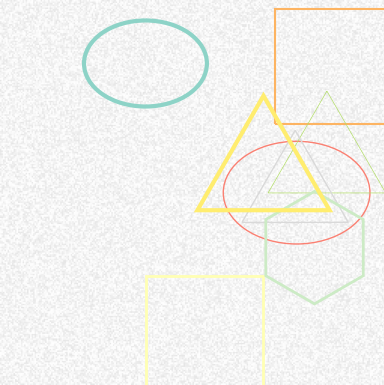[{"shape": "oval", "thickness": 3, "radius": 0.8, "center": [0.378, 0.835]}, {"shape": "square", "thickness": 2, "radius": 0.76, "center": [0.532, 0.13]}, {"shape": "oval", "thickness": 1, "radius": 0.95, "center": [0.77, 0.5]}, {"shape": "square", "thickness": 1.5, "radius": 0.75, "center": [0.863, 0.827]}, {"shape": "triangle", "thickness": 0.5, "radius": 0.88, "center": [0.849, 0.587]}, {"shape": "triangle", "thickness": 1, "radius": 0.8, "center": [0.767, 0.502]}, {"shape": "hexagon", "thickness": 2, "radius": 0.73, "center": [0.817, 0.357]}, {"shape": "triangle", "thickness": 3, "radius": 0.99, "center": [0.684, 0.553]}]